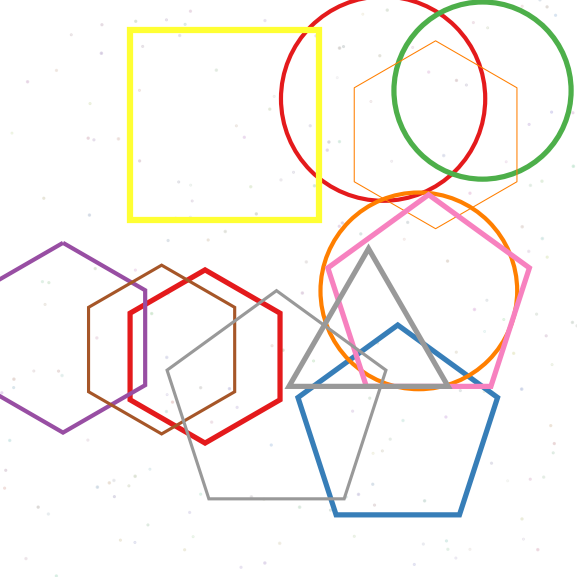[{"shape": "circle", "thickness": 2, "radius": 0.88, "center": [0.663, 0.828]}, {"shape": "hexagon", "thickness": 2.5, "radius": 0.75, "center": [0.355, 0.382]}, {"shape": "pentagon", "thickness": 2.5, "radius": 0.91, "center": [0.689, 0.255]}, {"shape": "circle", "thickness": 2.5, "radius": 0.77, "center": [0.836, 0.842]}, {"shape": "hexagon", "thickness": 2, "radius": 0.82, "center": [0.109, 0.414]}, {"shape": "circle", "thickness": 2, "radius": 0.85, "center": [0.725, 0.495]}, {"shape": "hexagon", "thickness": 0.5, "radius": 0.81, "center": [0.754, 0.766]}, {"shape": "square", "thickness": 3, "radius": 0.82, "center": [0.389, 0.783]}, {"shape": "hexagon", "thickness": 1.5, "radius": 0.73, "center": [0.28, 0.394]}, {"shape": "pentagon", "thickness": 2.5, "radius": 0.92, "center": [0.742, 0.479]}, {"shape": "triangle", "thickness": 2.5, "radius": 0.8, "center": [0.638, 0.41]}, {"shape": "pentagon", "thickness": 1.5, "radius": 1.0, "center": [0.479, 0.297]}]